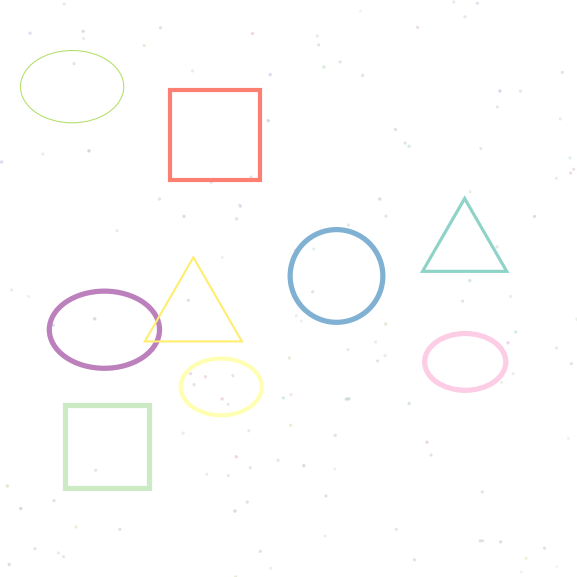[{"shape": "triangle", "thickness": 1.5, "radius": 0.42, "center": [0.805, 0.571]}, {"shape": "oval", "thickness": 2, "radius": 0.35, "center": [0.383, 0.329]}, {"shape": "square", "thickness": 2, "radius": 0.39, "center": [0.372, 0.766]}, {"shape": "circle", "thickness": 2.5, "radius": 0.4, "center": [0.583, 0.521]}, {"shape": "oval", "thickness": 0.5, "radius": 0.45, "center": [0.125, 0.849]}, {"shape": "oval", "thickness": 2.5, "radius": 0.35, "center": [0.806, 0.372]}, {"shape": "oval", "thickness": 2.5, "radius": 0.48, "center": [0.181, 0.428]}, {"shape": "square", "thickness": 2.5, "radius": 0.36, "center": [0.185, 0.226]}, {"shape": "triangle", "thickness": 1, "radius": 0.49, "center": [0.335, 0.456]}]